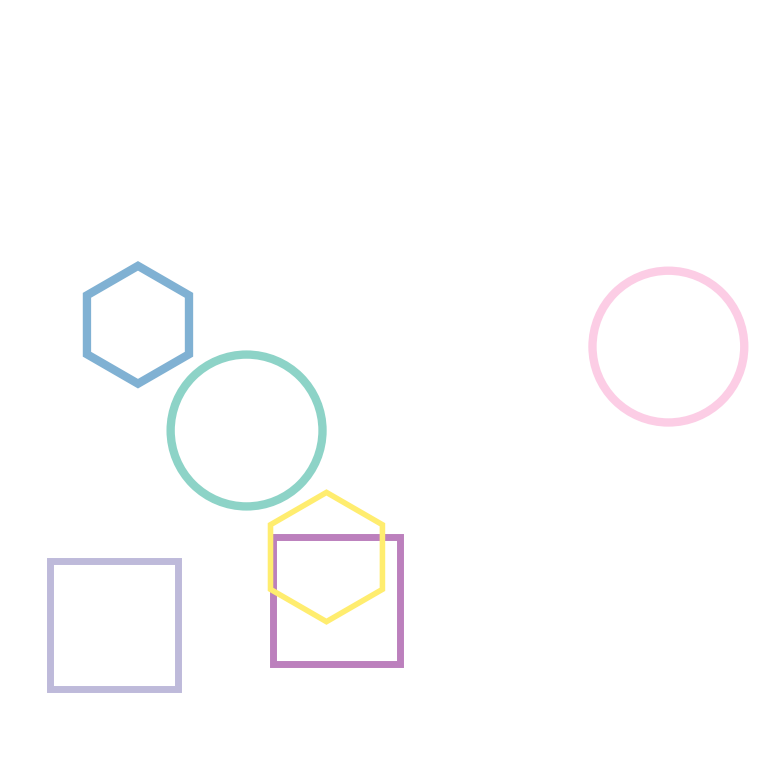[{"shape": "circle", "thickness": 3, "radius": 0.49, "center": [0.32, 0.441]}, {"shape": "square", "thickness": 2.5, "radius": 0.42, "center": [0.148, 0.188]}, {"shape": "hexagon", "thickness": 3, "radius": 0.38, "center": [0.179, 0.578]}, {"shape": "circle", "thickness": 3, "radius": 0.49, "center": [0.868, 0.55]}, {"shape": "square", "thickness": 2.5, "radius": 0.41, "center": [0.437, 0.22]}, {"shape": "hexagon", "thickness": 2, "radius": 0.42, "center": [0.424, 0.277]}]